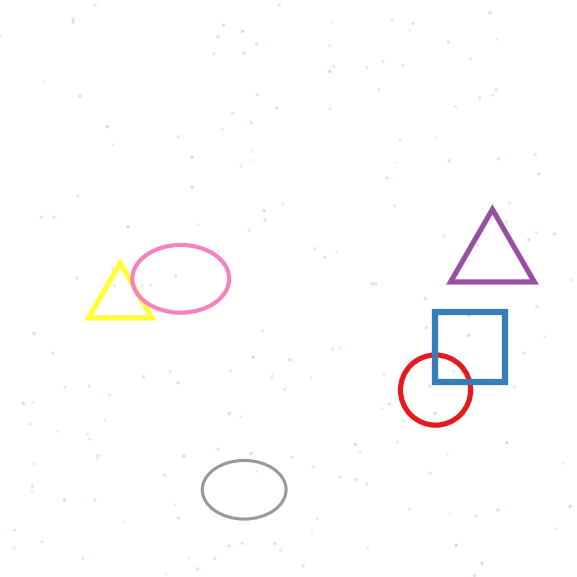[{"shape": "circle", "thickness": 2.5, "radius": 0.3, "center": [0.754, 0.324]}, {"shape": "square", "thickness": 3, "radius": 0.3, "center": [0.813, 0.399]}, {"shape": "triangle", "thickness": 2.5, "radius": 0.42, "center": [0.853, 0.553]}, {"shape": "triangle", "thickness": 2.5, "radius": 0.32, "center": [0.208, 0.48]}, {"shape": "oval", "thickness": 2, "radius": 0.42, "center": [0.313, 0.516]}, {"shape": "oval", "thickness": 1.5, "radius": 0.36, "center": [0.423, 0.151]}]